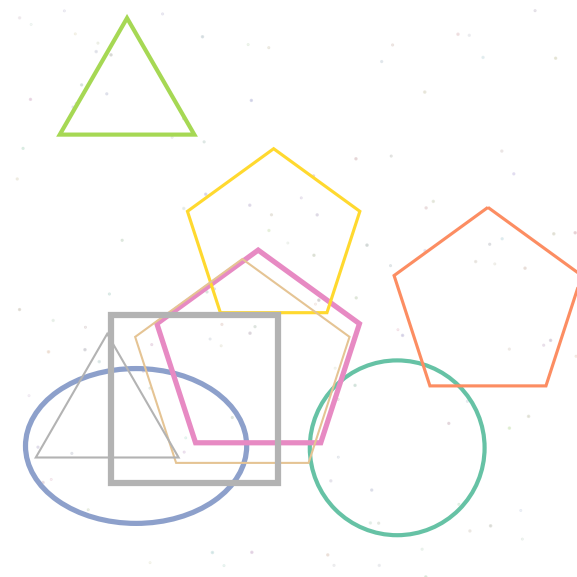[{"shape": "circle", "thickness": 2, "radius": 0.76, "center": [0.688, 0.224]}, {"shape": "pentagon", "thickness": 1.5, "radius": 0.85, "center": [0.845, 0.469]}, {"shape": "oval", "thickness": 2.5, "radius": 0.96, "center": [0.236, 0.227]}, {"shape": "pentagon", "thickness": 2.5, "radius": 0.92, "center": [0.447, 0.382]}, {"shape": "triangle", "thickness": 2, "radius": 0.67, "center": [0.22, 0.833]}, {"shape": "pentagon", "thickness": 1.5, "radius": 0.78, "center": [0.474, 0.585]}, {"shape": "pentagon", "thickness": 1, "radius": 0.98, "center": [0.42, 0.355]}, {"shape": "square", "thickness": 3, "radius": 0.73, "center": [0.337, 0.308]}, {"shape": "triangle", "thickness": 1, "radius": 0.71, "center": [0.186, 0.278]}]